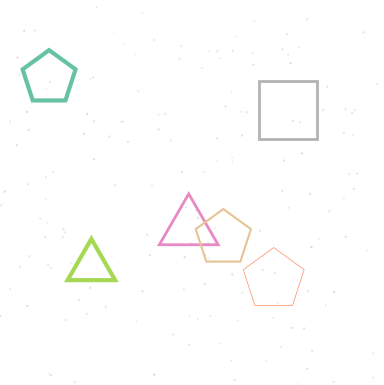[{"shape": "pentagon", "thickness": 3, "radius": 0.36, "center": [0.128, 0.798]}, {"shape": "pentagon", "thickness": 0.5, "radius": 0.42, "center": [0.711, 0.274]}, {"shape": "triangle", "thickness": 2, "radius": 0.44, "center": [0.49, 0.408]}, {"shape": "triangle", "thickness": 3, "radius": 0.36, "center": [0.237, 0.308]}, {"shape": "pentagon", "thickness": 1.5, "radius": 0.38, "center": [0.58, 0.382]}, {"shape": "square", "thickness": 2, "radius": 0.37, "center": [0.748, 0.714]}]